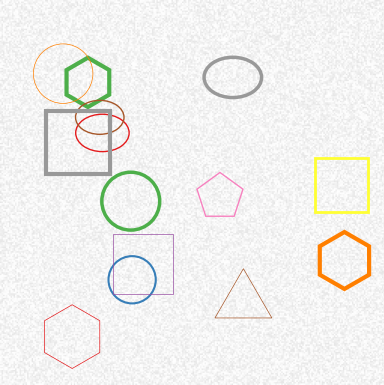[{"shape": "oval", "thickness": 1, "radius": 0.35, "center": [0.266, 0.655]}, {"shape": "hexagon", "thickness": 0.5, "radius": 0.41, "center": [0.187, 0.126]}, {"shape": "circle", "thickness": 1.5, "radius": 0.31, "center": [0.343, 0.273]}, {"shape": "circle", "thickness": 2.5, "radius": 0.38, "center": [0.34, 0.478]}, {"shape": "hexagon", "thickness": 3, "radius": 0.32, "center": [0.228, 0.786]}, {"shape": "square", "thickness": 0.5, "radius": 0.39, "center": [0.371, 0.314]}, {"shape": "hexagon", "thickness": 3, "radius": 0.37, "center": [0.895, 0.323]}, {"shape": "circle", "thickness": 0.5, "radius": 0.39, "center": [0.164, 0.809]}, {"shape": "square", "thickness": 2, "radius": 0.35, "center": [0.887, 0.519]}, {"shape": "triangle", "thickness": 0.5, "radius": 0.43, "center": [0.632, 0.217]}, {"shape": "oval", "thickness": 1, "radius": 0.31, "center": [0.259, 0.695]}, {"shape": "pentagon", "thickness": 1, "radius": 0.31, "center": [0.571, 0.489]}, {"shape": "oval", "thickness": 2.5, "radius": 0.37, "center": [0.605, 0.799]}, {"shape": "square", "thickness": 3, "radius": 0.41, "center": [0.203, 0.63]}]